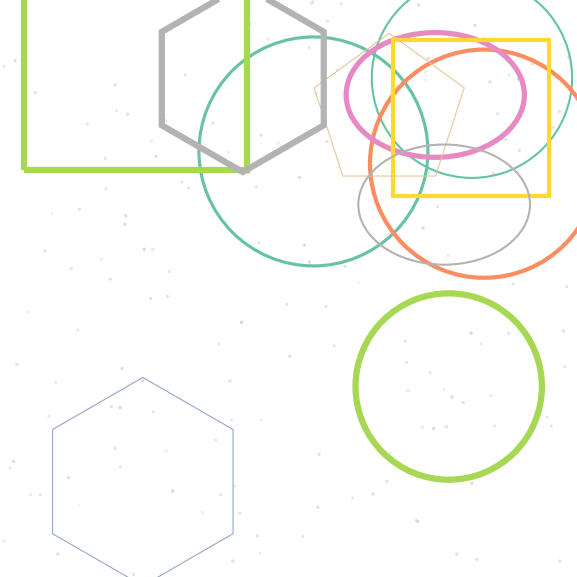[{"shape": "circle", "thickness": 1, "radius": 0.87, "center": [0.817, 0.864]}, {"shape": "circle", "thickness": 1.5, "radius": 0.99, "center": [0.543, 0.737]}, {"shape": "circle", "thickness": 2, "radius": 0.99, "center": [0.838, 0.716]}, {"shape": "hexagon", "thickness": 0.5, "radius": 0.9, "center": [0.247, 0.165]}, {"shape": "oval", "thickness": 2.5, "radius": 0.77, "center": [0.754, 0.835]}, {"shape": "square", "thickness": 3, "radius": 0.97, "center": [0.235, 0.899]}, {"shape": "circle", "thickness": 3, "radius": 0.81, "center": [0.777, 0.33]}, {"shape": "square", "thickness": 2, "radius": 0.67, "center": [0.816, 0.795]}, {"shape": "pentagon", "thickness": 0.5, "radius": 0.68, "center": [0.674, 0.805]}, {"shape": "hexagon", "thickness": 3, "radius": 0.81, "center": [0.42, 0.863]}, {"shape": "oval", "thickness": 1, "radius": 0.74, "center": [0.769, 0.645]}]